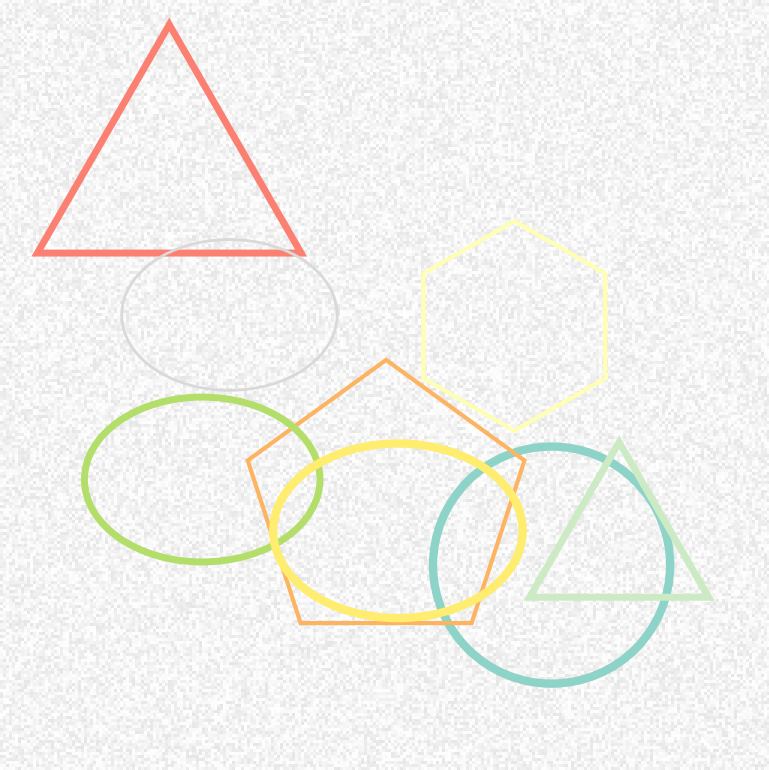[{"shape": "circle", "thickness": 3, "radius": 0.77, "center": [0.716, 0.266]}, {"shape": "hexagon", "thickness": 1.5, "radius": 0.68, "center": [0.668, 0.577]}, {"shape": "triangle", "thickness": 2.5, "radius": 0.99, "center": [0.22, 0.77]}, {"shape": "pentagon", "thickness": 1.5, "radius": 0.94, "center": [0.501, 0.344]}, {"shape": "oval", "thickness": 2.5, "radius": 0.76, "center": [0.263, 0.377]}, {"shape": "oval", "thickness": 1, "radius": 0.7, "center": [0.298, 0.591]}, {"shape": "triangle", "thickness": 2.5, "radius": 0.67, "center": [0.804, 0.292]}, {"shape": "oval", "thickness": 3, "radius": 0.81, "center": [0.517, 0.311]}]